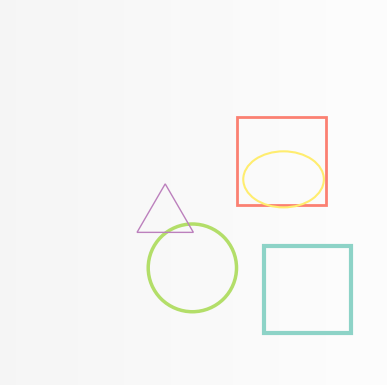[{"shape": "square", "thickness": 3, "radius": 0.56, "center": [0.792, 0.248]}, {"shape": "square", "thickness": 2, "radius": 0.57, "center": [0.726, 0.582]}, {"shape": "circle", "thickness": 2.5, "radius": 0.57, "center": [0.496, 0.304]}, {"shape": "triangle", "thickness": 1, "radius": 0.42, "center": [0.426, 0.438]}, {"shape": "oval", "thickness": 1.5, "radius": 0.52, "center": [0.732, 0.534]}]